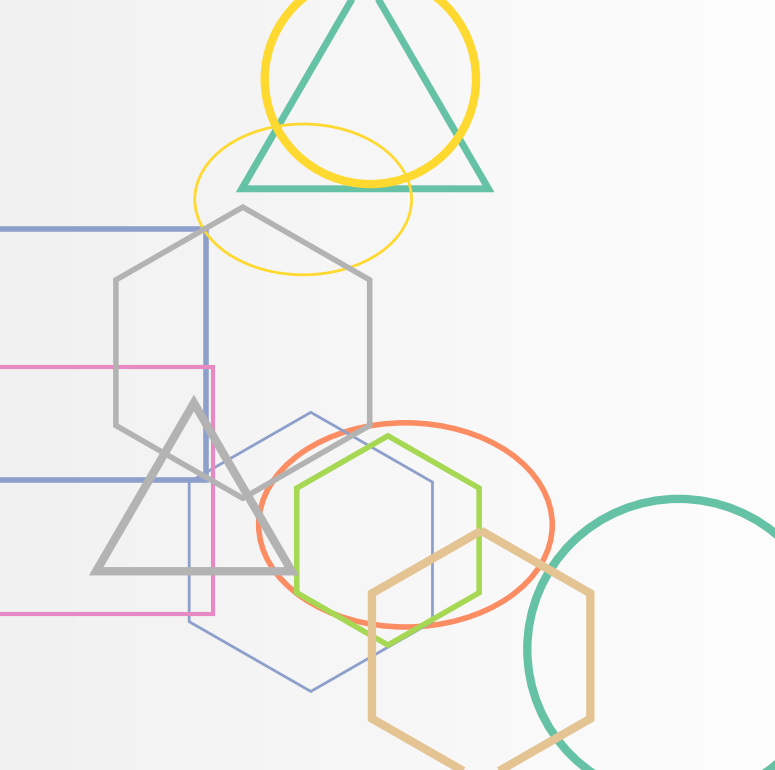[{"shape": "circle", "thickness": 3, "radius": 0.98, "center": [0.876, 0.157]}, {"shape": "triangle", "thickness": 2.5, "radius": 0.92, "center": [0.471, 0.847]}, {"shape": "oval", "thickness": 2, "radius": 0.95, "center": [0.523, 0.318]}, {"shape": "square", "thickness": 2, "radius": 0.81, "center": [0.102, 0.539]}, {"shape": "hexagon", "thickness": 1, "radius": 0.91, "center": [0.401, 0.283]}, {"shape": "square", "thickness": 1.5, "radius": 0.8, "center": [0.115, 0.363]}, {"shape": "hexagon", "thickness": 2, "radius": 0.68, "center": [0.501, 0.298]}, {"shape": "circle", "thickness": 3, "radius": 0.68, "center": [0.478, 0.897]}, {"shape": "oval", "thickness": 1, "radius": 0.7, "center": [0.391, 0.741]}, {"shape": "hexagon", "thickness": 3, "radius": 0.81, "center": [0.621, 0.148]}, {"shape": "hexagon", "thickness": 2, "radius": 0.95, "center": [0.313, 0.542]}, {"shape": "triangle", "thickness": 3, "radius": 0.73, "center": [0.25, 0.331]}]